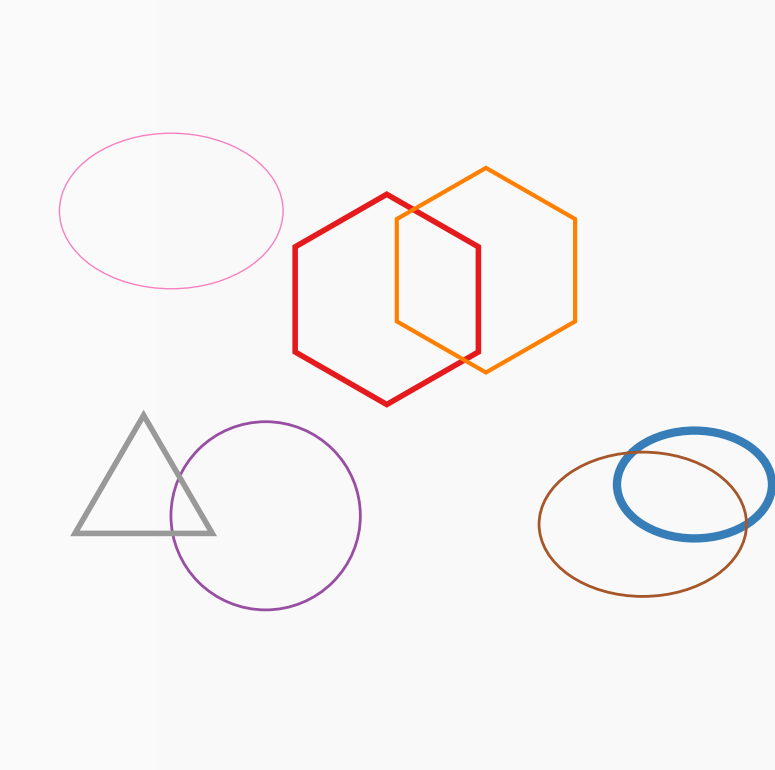[{"shape": "hexagon", "thickness": 2, "radius": 0.68, "center": [0.499, 0.611]}, {"shape": "oval", "thickness": 3, "radius": 0.5, "center": [0.896, 0.371]}, {"shape": "circle", "thickness": 1, "radius": 0.61, "center": [0.343, 0.33]}, {"shape": "hexagon", "thickness": 1.5, "radius": 0.66, "center": [0.627, 0.649]}, {"shape": "oval", "thickness": 1, "radius": 0.67, "center": [0.829, 0.319]}, {"shape": "oval", "thickness": 0.5, "radius": 0.72, "center": [0.221, 0.726]}, {"shape": "triangle", "thickness": 2, "radius": 0.51, "center": [0.185, 0.358]}]